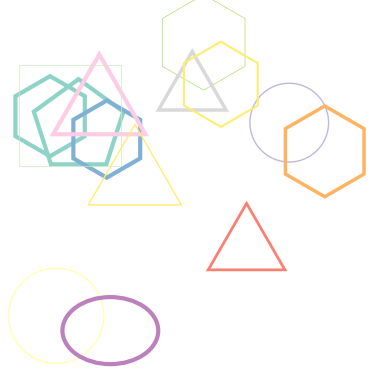[{"shape": "hexagon", "thickness": 3, "radius": 0.52, "center": [0.13, 0.698]}, {"shape": "pentagon", "thickness": 3, "radius": 0.61, "center": [0.204, 0.672]}, {"shape": "circle", "thickness": 1, "radius": 0.62, "center": [0.146, 0.18]}, {"shape": "circle", "thickness": 1, "radius": 0.51, "center": [0.751, 0.681]}, {"shape": "triangle", "thickness": 2, "radius": 0.58, "center": [0.64, 0.357]}, {"shape": "hexagon", "thickness": 3, "radius": 0.5, "center": [0.277, 0.639]}, {"shape": "hexagon", "thickness": 2.5, "radius": 0.59, "center": [0.843, 0.607]}, {"shape": "hexagon", "thickness": 0.5, "radius": 0.62, "center": [0.529, 0.89]}, {"shape": "triangle", "thickness": 3, "radius": 0.69, "center": [0.258, 0.72]}, {"shape": "triangle", "thickness": 2.5, "radius": 0.51, "center": [0.499, 0.765]}, {"shape": "oval", "thickness": 3, "radius": 0.62, "center": [0.287, 0.141]}, {"shape": "square", "thickness": 0.5, "radius": 0.66, "center": [0.182, 0.7]}, {"shape": "hexagon", "thickness": 1.5, "radius": 0.55, "center": [0.574, 0.781]}, {"shape": "triangle", "thickness": 1, "radius": 0.7, "center": [0.35, 0.537]}]